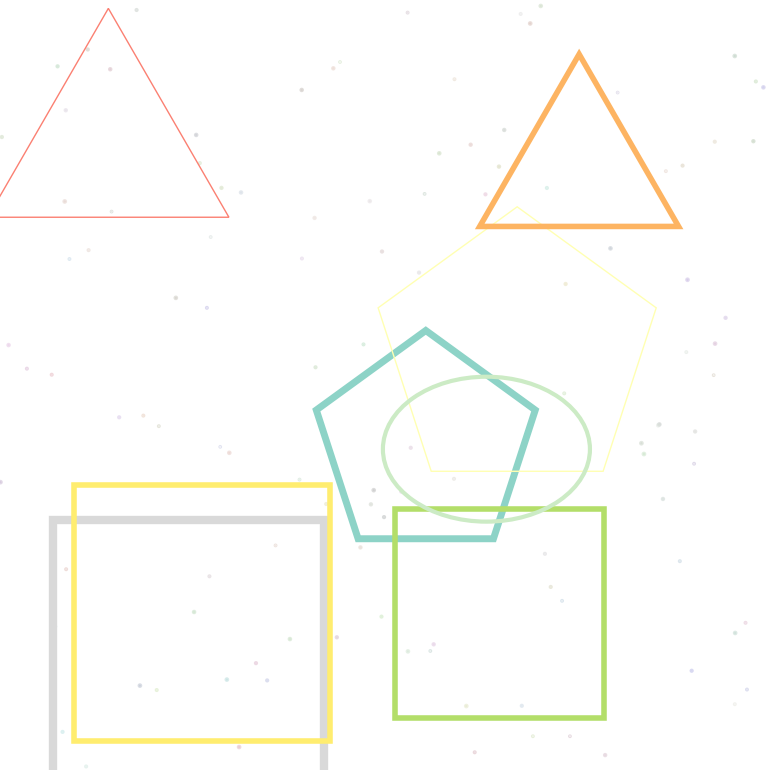[{"shape": "pentagon", "thickness": 2.5, "radius": 0.75, "center": [0.553, 0.421]}, {"shape": "pentagon", "thickness": 0.5, "radius": 0.95, "center": [0.672, 0.542]}, {"shape": "triangle", "thickness": 0.5, "radius": 0.9, "center": [0.141, 0.808]}, {"shape": "triangle", "thickness": 2, "radius": 0.75, "center": [0.752, 0.78]}, {"shape": "square", "thickness": 2, "radius": 0.68, "center": [0.649, 0.203]}, {"shape": "square", "thickness": 3, "radius": 0.88, "center": [0.245, 0.148]}, {"shape": "oval", "thickness": 1.5, "radius": 0.67, "center": [0.632, 0.417]}, {"shape": "square", "thickness": 2, "radius": 0.83, "center": [0.262, 0.203]}]